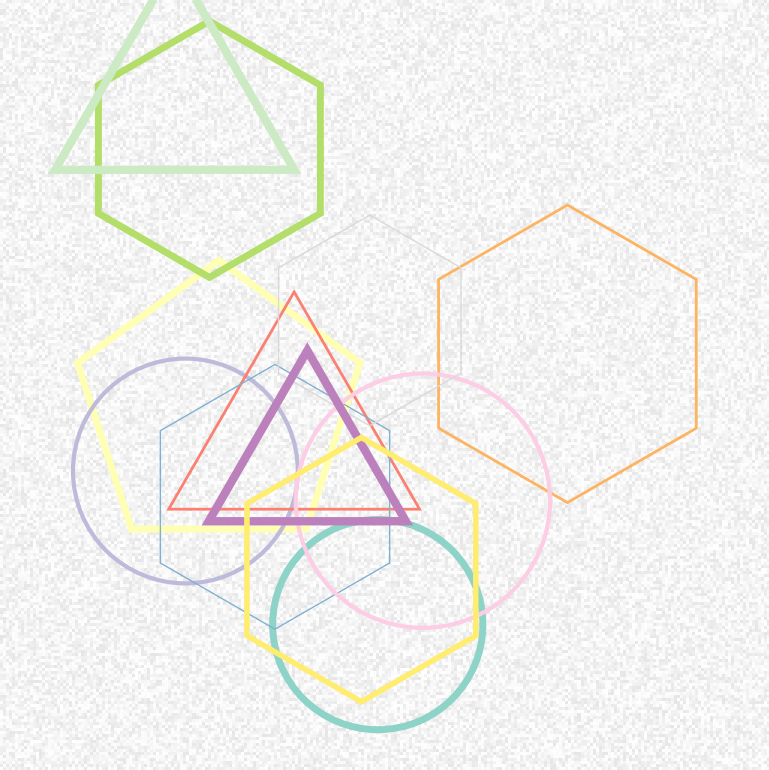[{"shape": "circle", "thickness": 2.5, "radius": 0.68, "center": [0.491, 0.189]}, {"shape": "pentagon", "thickness": 2.5, "radius": 0.96, "center": [0.284, 0.469]}, {"shape": "circle", "thickness": 1.5, "radius": 0.73, "center": [0.241, 0.388]}, {"shape": "triangle", "thickness": 1, "radius": 0.94, "center": [0.382, 0.433]}, {"shape": "hexagon", "thickness": 0.5, "radius": 0.86, "center": [0.357, 0.355]}, {"shape": "hexagon", "thickness": 1, "radius": 0.97, "center": [0.737, 0.541]}, {"shape": "hexagon", "thickness": 2.5, "radius": 0.83, "center": [0.272, 0.806]}, {"shape": "circle", "thickness": 1.5, "radius": 0.83, "center": [0.549, 0.35]}, {"shape": "hexagon", "thickness": 0.5, "radius": 0.68, "center": [0.48, 0.584]}, {"shape": "triangle", "thickness": 3, "radius": 0.74, "center": [0.399, 0.397]}, {"shape": "triangle", "thickness": 3, "radius": 0.9, "center": [0.227, 0.869]}, {"shape": "hexagon", "thickness": 2, "radius": 0.86, "center": [0.469, 0.26]}]